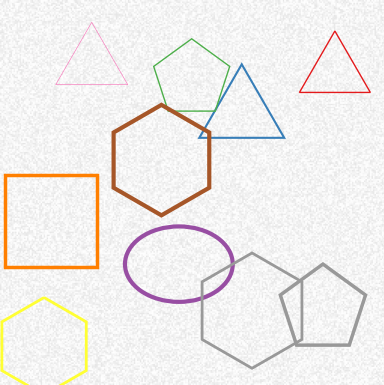[{"shape": "triangle", "thickness": 1, "radius": 0.53, "center": [0.87, 0.813]}, {"shape": "triangle", "thickness": 1.5, "radius": 0.64, "center": [0.628, 0.706]}, {"shape": "pentagon", "thickness": 1, "radius": 0.52, "center": [0.498, 0.795]}, {"shape": "oval", "thickness": 3, "radius": 0.7, "center": [0.465, 0.314]}, {"shape": "square", "thickness": 2.5, "radius": 0.6, "center": [0.132, 0.426]}, {"shape": "hexagon", "thickness": 2, "radius": 0.63, "center": [0.114, 0.101]}, {"shape": "hexagon", "thickness": 3, "radius": 0.72, "center": [0.419, 0.584]}, {"shape": "triangle", "thickness": 0.5, "radius": 0.54, "center": [0.238, 0.834]}, {"shape": "pentagon", "thickness": 2.5, "radius": 0.58, "center": [0.839, 0.198]}, {"shape": "hexagon", "thickness": 2, "radius": 0.75, "center": [0.655, 0.193]}]